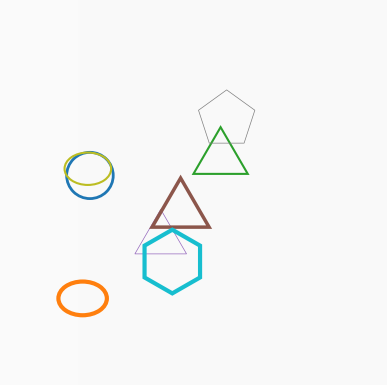[{"shape": "circle", "thickness": 2, "radius": 0.3, "center": [0.232, 0.544]}, {"shape": "oval", "thickness": 3, "radius": 0.31, "center": [0.213, 0.225]}, {"shape": "triangle", "thickness": 1.5, "radius": 0.4, "center": [0.569, 0.589]}, {"shape": "triangle", "thickness": 0.5, "radius": 0.39, "center": [0.415, 0.379]}, {"shape": "triangle", "thickness": 2.5, "radius": 0.42, "center": [0.466, 0.453]}, {"shape": "pentagon", "thickness": 0.5, "radius": 0.38, "center": [0.585, 0.69]}, {"shape": "oval", "thickness": 1.5, "radius": 0.3, "center": [0.227, 0.562]}, {"shape": "hexagon", "thickness": 3, "radius": 0.41, "center": [0.445, 0.321]}]